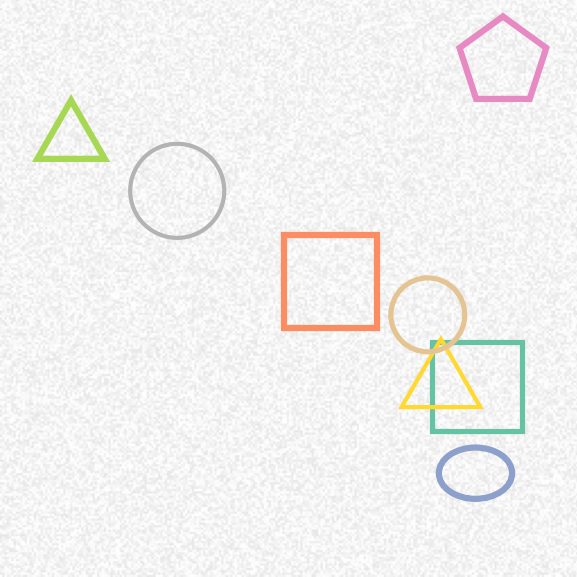[{"shape": "square", "thickness": 2.5, "radius": 0.39, "center": [0.826, 0.33]}, {"shape": "square", "thickness": 3, "radius": 0.4, "center": [0.572, 0.512]}, {"shape": "oval", "thickness": 3, "radius": 0.32, "center": [0.823, 0.18]}, {"shape": "pentagon", "thickness": 3, "radius": 0.39, "center": [0.871, 0.892]}, {"shape": "triangle", "thickness": 3, "radius": 0.34, "center": [0.123, 0.758]}, {"shape": "triangle", "thickness": 2, "radius": 0.39, "center": [0.764, 0.333]}, {"shape": "circle", "thickness": 2.5, "radius": 0.32, "center": [0.741, 0.454]}, {"shape": "circle", "thickness": 2, "radius": 0.41, "center": [0.307, 0.669]}]